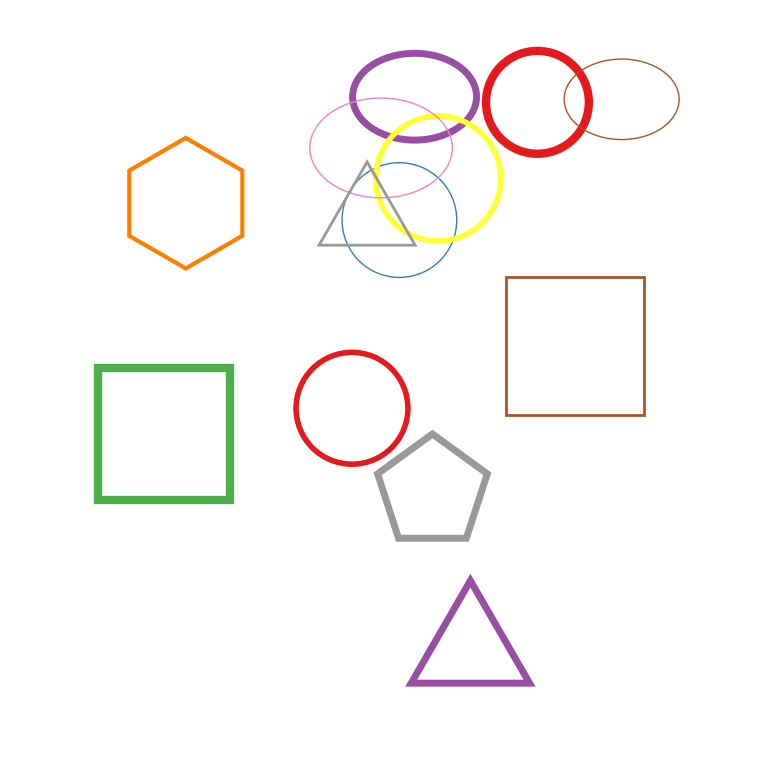[{"shape": "circle", "thickness": 3, "radius": 0.33, "center": [0.698, 0.867]}, {"shape": "circle", "thickness": 2, "radius": 0.36, "center": [0.457, 0.47]}, {"shape": "circle", "thickness": 0.5, "radius": 0.37, "center": [0.519, 0.714]}, {"shape": "square", "thickness": 3, "radius": 0.43, "center": [0.213, 0.436]}, {"shape": "oval", "thickness": 2.5, "radius": 0.4, "center": [0.538, 0.874]}, {"shape": "triangle", "thickness": 2.5, "radius": 0.44, "center": [0.611, 0.157]}, {"shape": "hexagon", "thickness": 1.5, "radius": 0.42, "center": [0.241, 0.736]}, {"shape": "circle", "thickness": 2, "radius": 0.41, "center": [0.569, 0.768]}, {"shape": "square", "thickness": 1, "radius": 0.45, "center": [0.747, 0.551]}, {"shape": "oval", "thickness": 0.5, "radius": 0.37, "center": [0.807, 0.871]}, {"shape": "oval", "thickness": 0.5, "radius": 0.46, "center": [0.495, 0.808]}, {"shape": "pentagon", "thickness": 2.5, "radius": 0.37, "center": [0.562, 0.362]}, {"shape": "triangle", "thickness": 1, "radius": 0.36, "center": [0.477, 0.718]}]